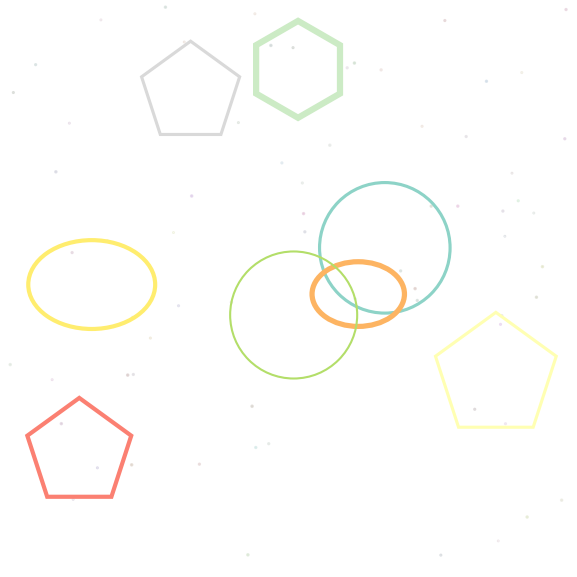[{"shape": "circle", "thickness": 1.5, "radius": 0.57, "center": [0.666, 0.57]}, {"shape": "pentagon", "thickness": 1.5, "radius": 0.55, "center": [0.859, 0.348]}, {"shape": "pentagon", "thickness": 2, "radius": 0.47, "center": [0.137, 0.215]}, {"shape": "oval", "thickness": 2.5, "radius": 0.4, "center": [0.62, 0.49]}, {"shape": "circle", "thickness": 1, "radius": 0.55, "center": [0.509, 0.454]}, {"shape": "pentagon", "thickness": 1.5, "radius": 0.45, "center": [0.33, 0.839]}, {"shape": "hexagon", "thickness": 3, "radius": 0.42, "center": [0.516, 0.879]}, {"shape": "oval", "thickness": 2, "radius": 0.55, "center": [0.159, 0.506]}]